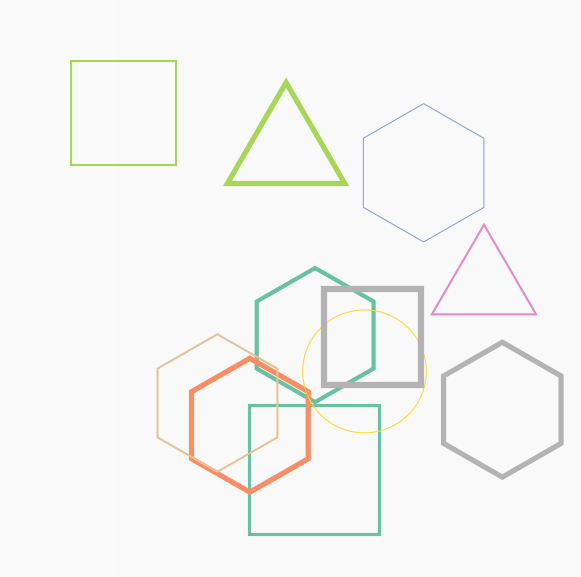[{"shape": "square", "thickness": 1.5, "radius": 0.56, "center": [0.54, 0.186]}, {"shape": "hexagon", "thickness": 2, "radius": 0.58, "center": [0.542, 0.419]}, {"shape": "hexagon", "thickness": 2.5, "radius": 0.58, "center": [0.43, 0.263]}, {"shape": "hexagon", "thickness": 0.5, "radius": 0.6, "center": [0.729, 0.7]}, {"shape": "triangle", "thickness": 1, "radius": 0.52, "center": [0.833, 0.507]}, {"shape": "triangle", "thickness": 2.5, "radius": 0.58, "center": [0.492, 0.74]}, {"shape": "square", "thickness": 1, "radius": 0.45, "center": [0.213, 0.803]}, {"shape": "circle", "thickness": 0.5, "radius": 0.53, "center": [0.627, 0.356]}, {"shape": "hexagon", "thickness": 1, "radius": 0.6, "center": [0.374, 0.301]}, {"shape": "square", "thickness": 3, "radius": 0.42, "center": [0.64, 0.416]}, {"shape": "hexagon", "thickness": 2.5, "radius": 0.58, "center": [0.864, 0.29]}]